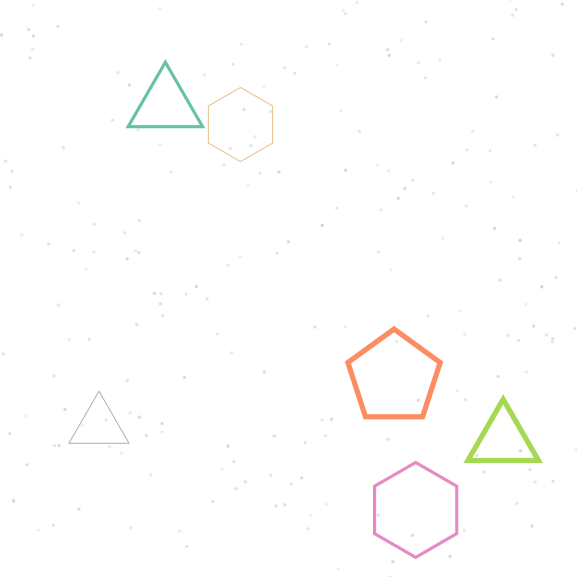[{"shape": "triangle", "thickness": 1.5, "radius": 0.37, "center": [0.286, 0.817]}, {"shape": "pentagon", "thickness": 2.5, "radius": 0.42, "center": [0.682, 0.345]}, {"shape": "hexagon", "thickness": 1.5, "radius": 0.41, "center": [0.72, 0.116]}, {"shape": "triangle", "thickness": 2.5, "radius": 0.35, "center": [0.871, 0.237]}, {"shape": "hexagon", "thickness": 0.5, "radius": 0.32, "center": [0.416, 0.783]}, {"shape": "triangle", "thickness": 0.5, "radius": 0.3, "center": [0.171, 0.262]}]